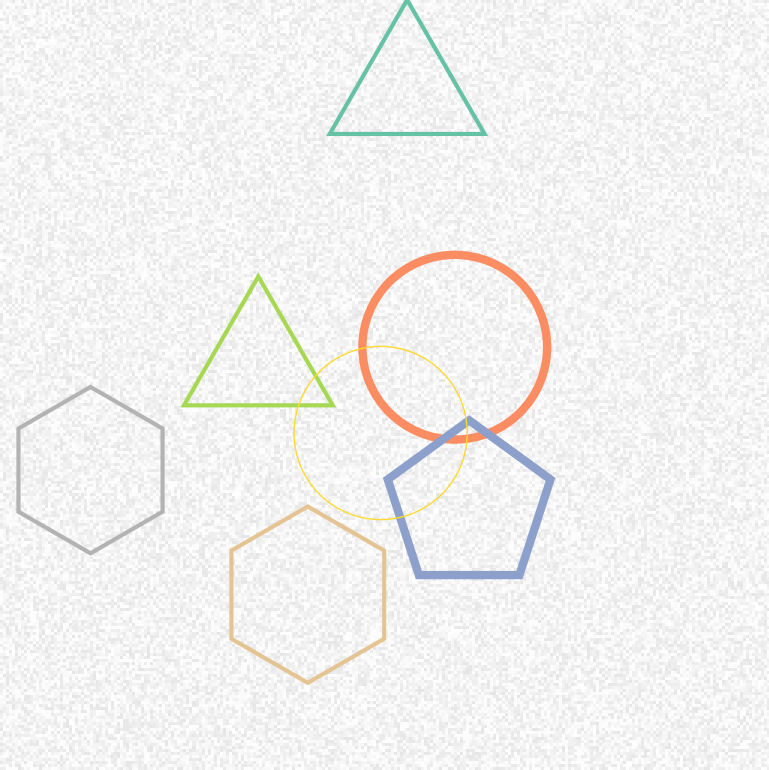[{"shape": "triangle", "thickness": 1.5, "radius": 0.58, "center": [0.529, 0.884]}, {"shape": "circle", "thickness": 3, "radius": 0.6, "center": [0.591, 0.549]}, {"shape": "pentagon", "thickness": 3, "radius": 0.56, "center": [0.609, 0.343]}, {"shape": "triangle", "thickness": 1.5, "radius": 0.56, "center": [0.335, 0.529]}, {"shape": "circle", "thickness": 0.5, "radius": 0.56, "center": [0.494, 0.438]}, {"shape": "hexagon", "thickness": 1.5, "radius": 0.57, "center": [0.4, 0.228]}, {"shape": "hexagon", "thickness": 1.5, "radius": 0.54, "center": [0.118, 0.389]}]